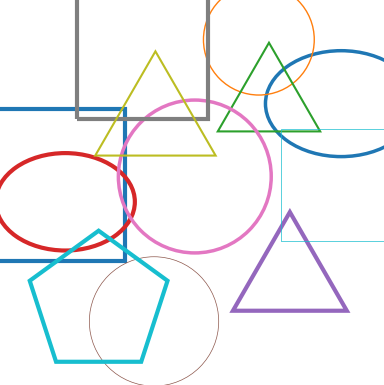[{"shape": "square", "thickness": 3, "radius": 0.99, "center": [0.126, 0.519]}, {"shape": "oval", "thickness": 2.5, "radius": 0.98, "center": [0.886, 0.731]}, {"shape": "circle", "thickness": 1, "radius": 0.72, "center": [0.672, 0.897]}, {"shape": "triangle", "thickness": 1.5, "radius": 0.77, "center": [0.699, 0.735]}, {"shape": "oval", "thickness": 3, "radius": 0.9, "center": [0.17, 0.476]}, {"shape": "triangle", "thickness": 3, "radius": 0.85, "center": [0.753, 0.278]}, {"shape": "circle", "thickness": 0.5, "radius": 0.84, "center": [0.4, 0.165]}, {"shape": "circle", "thickness": 2.5, "radius": 0.99, "center": [0.506, 0.542]}, {"shape": "square", "thickness": 3, "radius": 0.85, "center": [0.37, 0.861]}, {"shape": "triangle", "thickness": 1.5, "radius": 0.9, "center": [0.404, 0.686]}, {"shape": "pentagon", "thickness": 3, "radius": 0.94, "center": [0.256, 0.213]}, {"shape": "square", "thickness": 0.5, "radius": 0.73, "center": [0.876, 0.519]}]